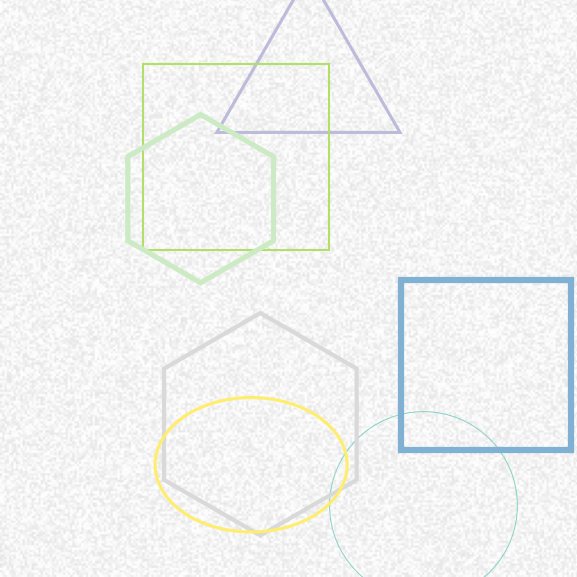[{"shape": "circle", "thickness": 0.5, "radius": 0.81, "center": [0.733, 0.124]}, {"shape": "triangle", "thickness": 1.5, "radius": 0.92, "center": [0.534, 0.861]}, {"shape": "square", "thickness": 3, "radius": 0.74, "center": [0.842, 0.367]}, {"shape": "square", "thickness": 1, "radius": 0.81, "center": [0.409, 0.728]}, {"shape": "hexagon", "thickness": 2, "radius": 0.96, "center": [0.451, 0.265]}, {"shape": "hexagon", "thickness": 2.5, "radius": 0.73, "center": [0.347, 0.655]}, {"shape": "oval", "thickness": 1.5, "radius": 0.83, "center": [0.435, 0.194]}]